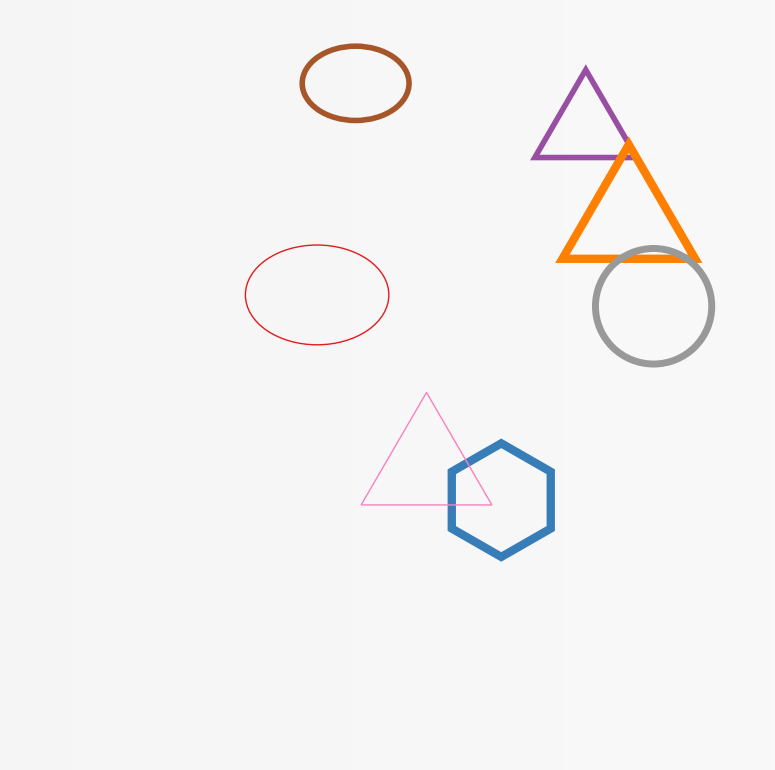[{"shape": "oval", "thickness": 0.5, "radius": 0.46, "center": [0.409, 0.617]}, {"shape": "hexagon", "thickness": 3, "radius": 0.37, "center": [0.647, 0.35]}, {"shape": "triangle", "thickness": 2, "radius": 0.38, "center": [0.756, 0.833]}, {"shape": "triangle", "thickness": 3, "radius": 0.49, "center": [0.811, 0.713]}, {"shape": "oval", "thickness": 2, "radius": 0.34, "center": [0.459, 0.892]}, {"shape": "triangle", "thickness": 0.5, "radius": 0.49, "center": [0.55, 0.393]}, {"shape": "circle", "thickness": 2.5, "radius": 0.38, "center": [0.843, 0.602]}]